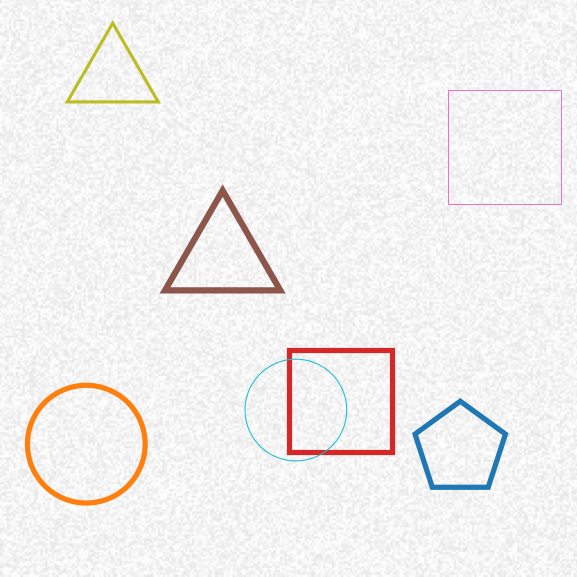[{"shape": "pentagon", "thickness": 2.5, "radius": 0.41, "center": [0.797, 0.222]}, {"shape": "circle", "thickness": 2.5, "radius": 0.51, "center": [0.149, 0.23]}, {"shape": "square", "thickness": 2.5, "radius": 0.44, "center": [0.589, 0.305]}, {"shape": "triangle", "thickness": 3, "radius": 0.58, "center": [0.386, 0.554]}, {"shape": "square", "thickness": 0.5, "radius": 0.49, "center": [0.873, 0.744]}, {"shape": "triangle", "thickness": 1.5, "radius": 0.45, "center": [0.195, 0.868]}, {"shape": "circle", "thickness": 0.5, "radius": 0.44, "center": [0.512, 0.289]}]